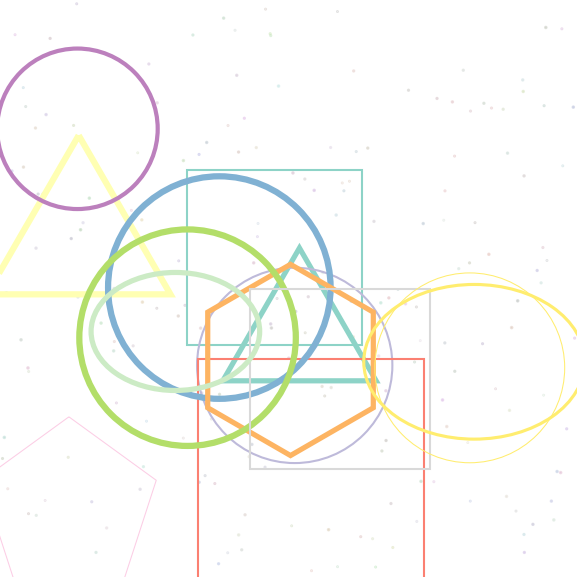[{"shape": "triangle", "thickness": 2.5, "radius": 0.77, "center": [0.519, 0.416]}, {"shape": "square", "thickness": 1, "radius": 0.76, "center": [0.475, 0.553]}, {"shape": "triangle", "thickness": 3, "radius": 0.92, "center": [0.136, 0.581]}, {"shape": "circle", "thickness": 1, "radius": 0.85, "center": [0.51, 0.366]}, {"shape": "square", "thickness": 1, "radius": 0.98, "center": [0.539, 0.182]}, {"shape": "circle", "thickness": 3, "radius": 0.96, "center": [0.38, 0.501]}, {"shape": "hexagon", "thickness": 2.5, "radius": 0.83, "center": [0.503, 0.376]}, {"shape": "circle", "thickness": 3, "radius": 0.94, "center": [0.325, 0.414]}, {"shape": "pentagon", "thickness": 0.5, "radius": 0.8, "center": [0.119, 0.118]}, {"shape": "square", "thickness": 1, "radius": 0.78, "center": [0.588, 0.342]}, {"shape": "circle", "thickness": 2, "radius": 0.69, "center": [0.134, 0.776]}, {"shape": "oval", "thickness": 2.5, "radius": 0.73, "center": [0.304, 0.425]}, {"shape": "oval", "thickness": 1.5, "radius": 0.96, "center": [0.821, 0.373]}, {"shape": "circle", "thickness": 0.5, "radius": 0.82, "center": [0.813, 0.362]}]